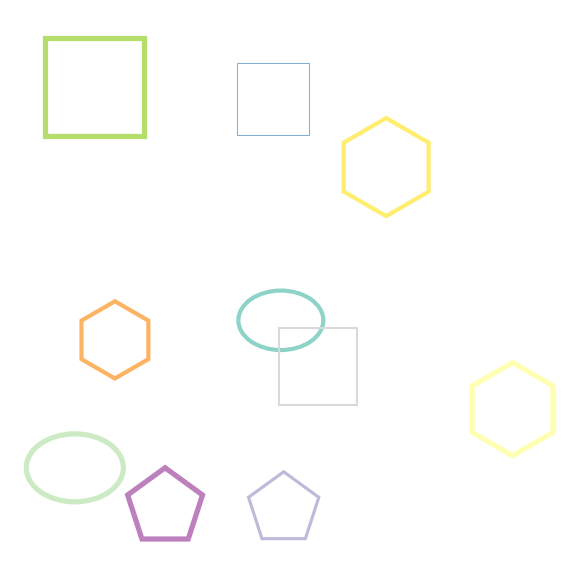[{"shape": "oval", "thickness": 2, "radius": 0.37, "center": [0.486, 0.444]}, {"shape": "hexagon", "thickness": 2.5, "radius": 0.4, "center": [0.888, 0.291]}, {"shape": "pentagon", "thickness": 1.5, "radius": 0.32, "center": [0.491, 0.118]}, {"shape": "square", "thickness": 0.5, "radius": 0.31, "center": [0.473, 0.827]}, {"shape": "hexagon", "thickness": 2, "radius": 0.33, "center": [0.199, 0.411]}, {"shape": "square", "thickness": 2.5, "radius": 0.43, "center": [0.164, 0.849]}, {"shape": "square", "thickness": 1, "radius": 0.34, "center": [0.55, 0.365]}, {"shape": "pentagon", "thickness": 2.5, "radius": 0.34, "center": [0.286, 0.121]}, {"shape": "oval", "thickness": 2.5, "radius": 0.42, "center": [0.13, 0.189]}, {"shape": "hexagon", "thickness": 2, "radius": 0.42, "center": [0.669, 0.71]}]